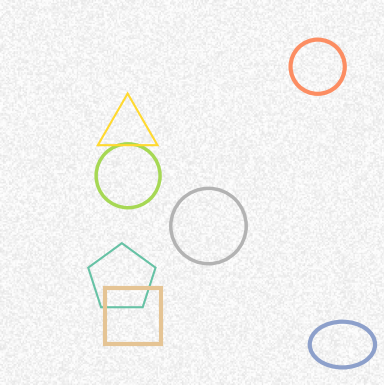[{"shape": "pentagon", "thickness": 1.5, "radius": 0.46, "center": [0.317, 0.276]}, {"shape": "circle", "thickness": 3, "radius": 0.35, "center": [0.825, 0.827]}, {"shape": "oval", "thickness": 3, "radius": 0.42, "center": [0.889, 0.105]}, {"shape": "circle", "thickness": 2.5, "radius": 0.42, "center": [0.333, 0.543]}, {"shape": "triangle", "thickness": 1.5, "radius": 0.45, "center": [0.332, 0.668]}, {"shape": "square", "thickness": 3, "radius": 0.37, "center": [0.346, 0.178]}, {"shape": "circle", "thickness": 2.5, "radius": 0.49, "center": [0.542, 0.413]}]